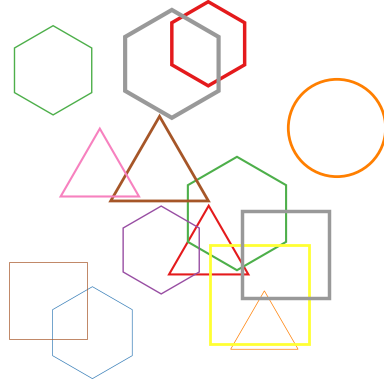[{"shape": "hexagon", "thickness": 2.5, "radius": 0.55, "center": [0.541, 0.886]}, {"shape": "triangle", "thickness": 1.5, "radius": 0.59, "center": [0.542, 0.347]}, {"shape": "hexagon", "thickness": 0.5, "radius": 0.6, "center": [0.24, 0.136]}, {"shape": "hexagon", "thickness": 1.5, "radius": 0.74, "center": [0.616, 0.445]}, {"shape": "hexagon", "thickness": 1, "radius": 0.58, "center": [0.138, 0.817]}, {"shape": "hexagon", "thickness": 1, "radius": 0.57, "center": [0.419, 0.351]}, {"shape": "circle", "thickness": 2, "radius": 0.63, "center": [0.875, 0.668]}, {"shape": "triangle", "thickness": 0.5, "radius": 0.51, "center": [0.687, 0.143]}, {"shape": "square", "thickness": 2, "radius": 0.64, "center": [0.673, 0.234]}, {"shape": "triangle", "thickness": 2, "radius": 0.73, "center": [0.414, 0.551]}, {"shape": "square", "thickness": 0.5, "radius": 0.5, "center": [0.125, 0.22]}, {"shape": "triangle", "thickness": 1.5, "radius": 0.59, "center": [0.259, 0.548]}, {"shape": "hexagon", "thickness": 3, "radius": 0.7, "center": [0.446, 0.834]}, {"shape": "square", "thickness": 2.5, "radius": 0.56, "center": [0.741, 0.339]}]